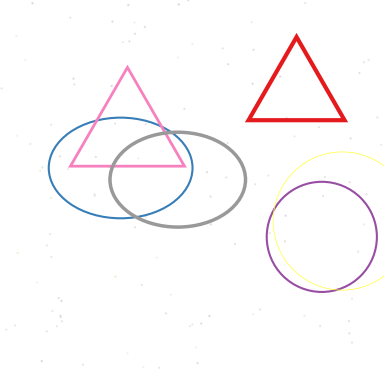[{"shape": "triangle", "thickness": 3, "radius": 0.72, "center": [0.77, 0.76]}, {"shape": "oval", "thickness": 1.5, "radius": 0.93, "center": [0.313, 0.564]}, {"shape": "circle", "thickness": 1.5, "radius": 0.72, "center": [0.836, 0.385]}, {"shape": "circle", "thickness": 0.5, "radius": 0.9, "center": [0.889, 0.426]}, {"shape": "triangle", "thickness": 2, "radius": 0.85, "center": [0.331, 0.654]}, {"shape": "oval", "thickness": 2.5, "radius": 0.88, "center": [0.462, 0.533]}]